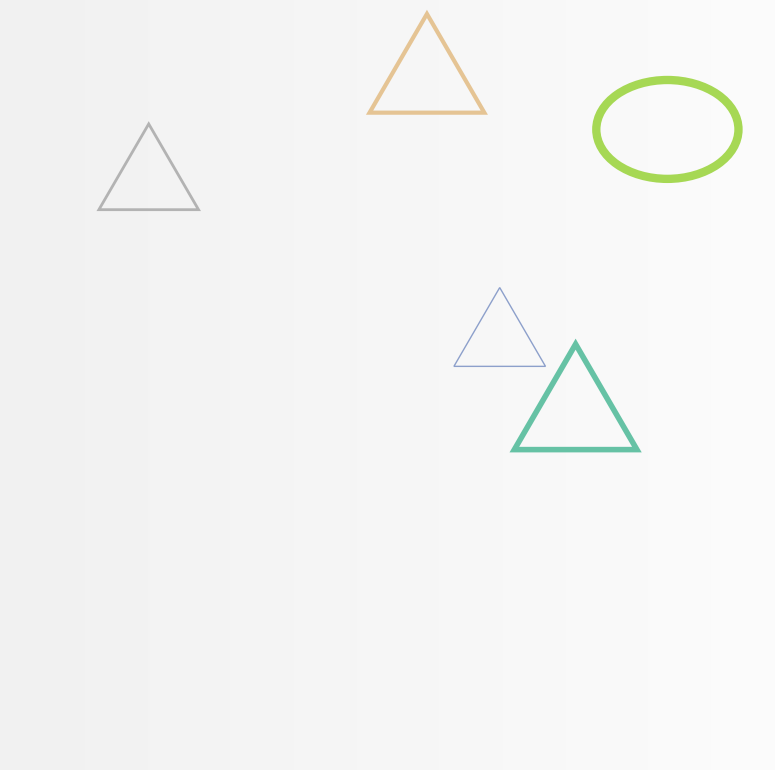[{"shape": "triangle", "thickness": 2, "radius": 0.46, "center": [0.743, 0.462]}, {"shape": "triangle", "thickness": 0.5, "radius": 0.34, "center": [0.645, 0.558]}, {"shape": "oval", "thickness": 3, "radius": 0.46, "center": [0.861, 0.832]}, {"shape": "triangle", "thickness": 1.5, "radius": 0.43, "center": [0.551, 0.896]}, {"shape": "triangle", "thickness": 1, "radius": 0.37, "center": [0.192, 0.765]}]